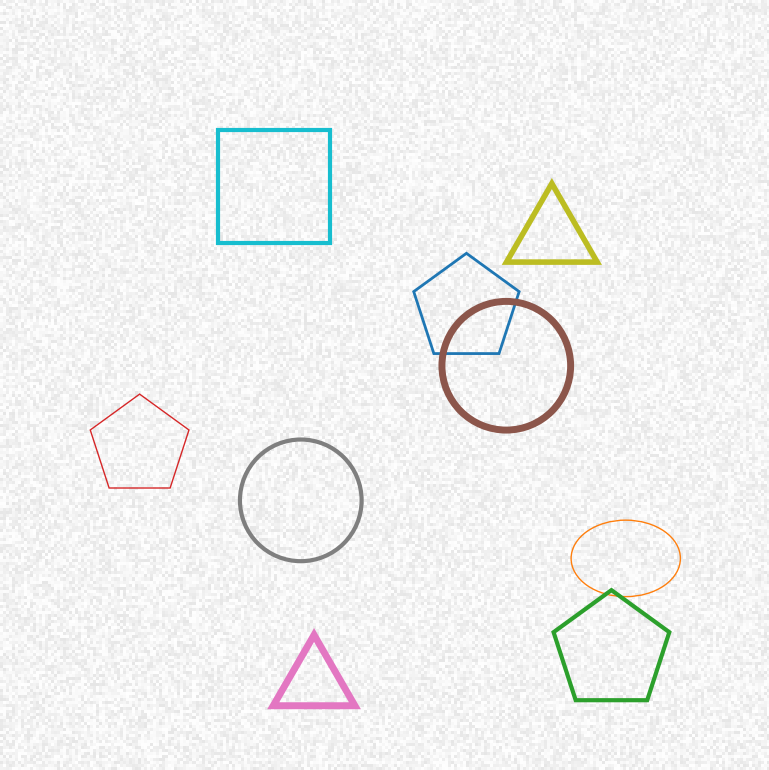[{"shape": "pentagon", "thickness": 1, "radius": 0.36, "center": [0.606, 0.599]}, {"shape": "oval", "thickness": 0.5, "radius": 0.35, "center": [0.813, 0.275]}, {"shape": "pentagon", "thickness": 1.5, "radius": 0.4, "center": [0.794, 0.155]}, {"shape": "pentagon", "thickness": 0.5, "radius": 0.34, "center": [0.181, 0.421]}, {"shape": "circle", "thickness": 2.5, "radius": 0.42, "center": [0.658, 0.525]}, {"shape": "triangle", "thickness": 2.5, "radius": 0.31, "center": [0.408, 0.114]}, {"shape": "circle", "thickness": 1.5, "radius": 0.4, "center": [0.391, 0.35]}, {"shape": "triangle", "thickness": 2, "radius": 0.34, "center": [0.717, 0.694]}, {"shape": "square", "thickness": 1.5, "radius": 0.36, "center": [0.355, 0.758]}]